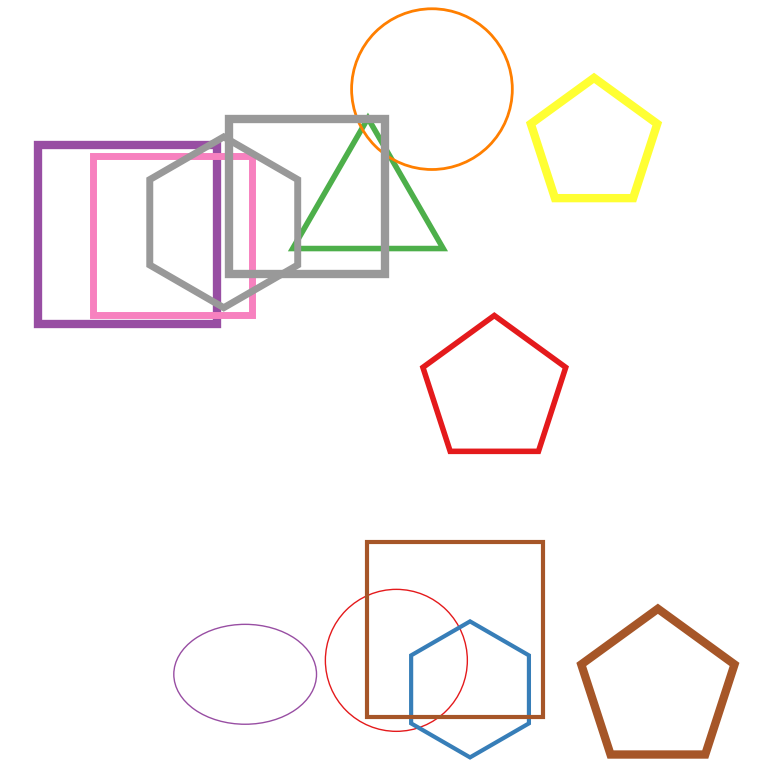[{"shape": "circle", "thickness": 0.5, "radius": 0.46, "center": [0.515, 0.142]}, {"shape": "pentagon", "thickness": 2, "radius": 0.49, "center": [0.642, 0.493]}, {"shape": "hexagon", "thickness": 1.5, "radius": 0.44, "center": [0.61, 0.105]}, {"shape": "triangle", "thickness": 2, "radius": 0.56, "center": [0.478, 0.734]}, {"shape": "square", "thickness": 3, "radius": 0.58, "center": [0.166, 0.695]}, {"shape": "oval", "thickness": 0.5, "radius": 0.46, "center": [0.318, 0.124]}, {"shape": "circle", "thickness": 1, "radius": 0.52, "center": [0.561, 0.884]}, {"shape": "pentagon", "thickness": 3, "radius": 0.43, "center": [0.771, 0.813]}, {"shape": "pentagon", "thickness": 3, "radius": 0.52, "center": [0.854, 0.105]}, {"shape": "square", "thickness": 1.5, "radius": 0.57, "center": [0.591, 0.183]}, {"shape": "square", "thickness": 2.5, "radius": 0.52, "center": [0.224, 0.694]}, {"shape": "square", "thickness": 3, "radius": 0.51, "center": [0.399, 0.745]}, {"shape": "hexagon", "thickness": 2.5, "radius": 0.55, "center": [0.291, 0.711]}]